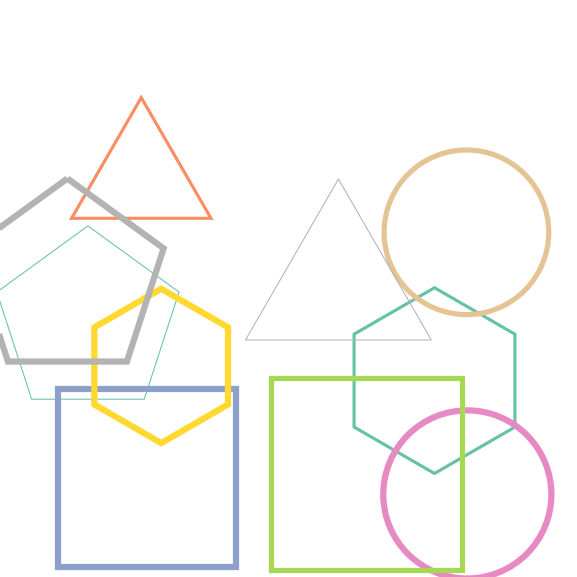[{"shape": "pentagon", "thickness": 0.5, "radius": 0.83, "center": [0.152, 0.442]}, {"shape": "hexagon", "thickness": 1.5, "radius": 0.8, "center": [0.752, 0.34]}, {"shape": "triangle", "thickness": 1.5, "radius": 0.7, "center": [0.245, 0.691]}, {"shape": "square", "thickness": 3, "radius": 0.77, "center": [0.254, 0.171]}, {"shape": "circle", "thickness": 3, "radius": 0.73, "center": [0.809, 0.143]}, {"shape": "square", "thickness": 2.5, "radius": 0.83, "center": [0.635, 0.178]}, {"shape": "hexagon", "thickness": 3, "radius": 0.67, "center": [0.279, 0.366]}, {"shape": "circle", "thickness": 2.5, "radius": 0.71, "center": [0.808, 0.597]}, {"shape": "pentagon", "thickness": 3, "radius": 0.88, "center": [0.117, 0.515]}, {"shape": "triangle", "thickness": 0.5, "radius": 0.93, "center": [0.586, 0.503]}]